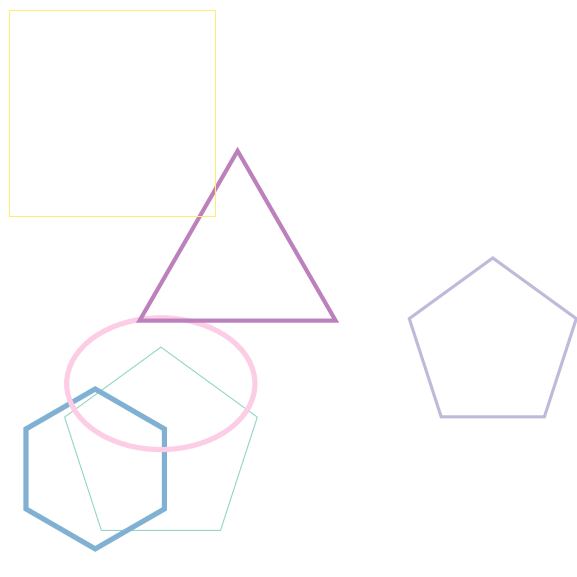[{"shape": "pentagon", "thickness": 0.5, "radius": 0.88, "center": [0.279, 0.223]}, {"shape": "pentagon", "thickness": 1.5, "radius": 0.76, "center": [0.853, 0.4]}, {"shape": "hexagon", "thickness": 2.5, "radius": 0.69, "center": [0.165, 0.187]}, {"shape": "oval", "thickness": 2.5, "radius": 0.81, "center": [0.278, 0.335]}, {"shape": "triangle", "thickness": 2, "radius": 0.98, "center": [0.411, 0.542]}, {"shape": "square", "thickness": 0.5, "radius": 0.89, "center": [0.194, 0.803]}]